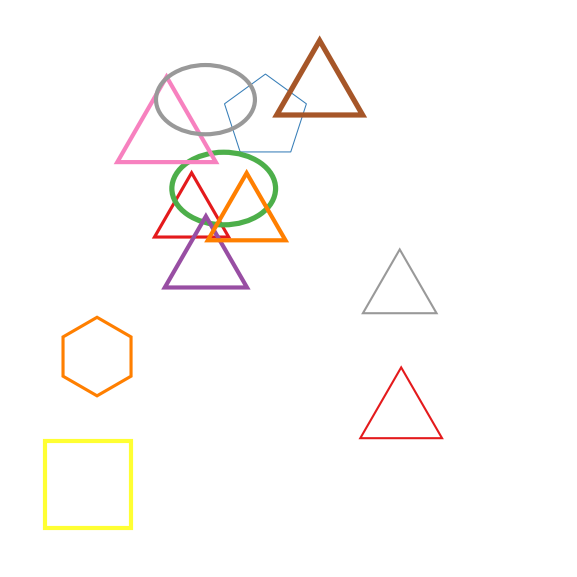[{"shape": "triangle", "thickness": 1.5, "radius": 0.37, "center": [0.332, 0.626]}, {"shape": "triangle", "thickness": 1, "radius": 0.41, "center": [0.695, 0.281]}, {"shape": "pentagon", "thickness": 0.5, "radius": 0.37, "center": [0.46, 0.796]}, {"shape": "oval", "thickness": 2.5, "radius": 0.45, "center": [0.387, 0.673]}, {"shape": "triangle", "thickness": 2, "radius": 0.41, "center": [0.357, 0.542]}, {"shape": "triangle", "thickness": 2, "radius": 0.39, "center": [0.427, 0.622]}, {"shape": "hexagon", "thickness": 1.5, "radius": 0.34, "center": [0.168, 0.382]}, {"shape": "square", "thickness": 2, "radius": 0.38, "center": [0.153, 0.16]}, {"shape": "triangle", "thickness": 2.5, "radius": 0.43, "center": [0.554, 0.843]}, {"shape": "triangle", "thickness": 2, "radius": 0.49, "center": [0.288, 0.768]}, {"shape": "oval", "thickness": 2, "radius": 0.43, "center": [0.356, 0.827]}, {"shape": "triangle", "thickness": 1, "radius": 0.37, "center": [0.692, 0.494]}]